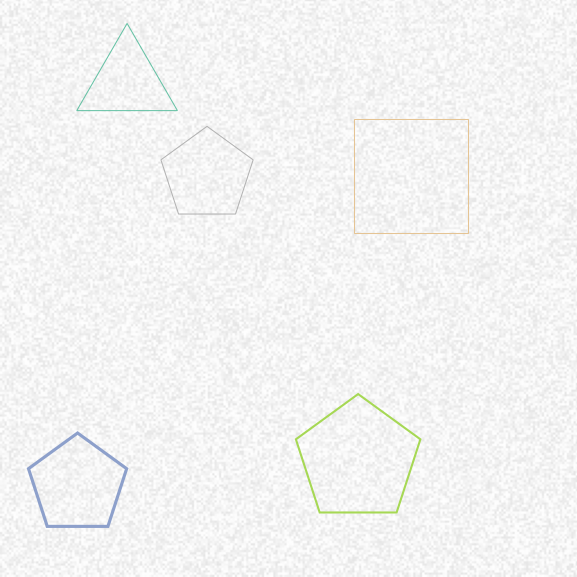[{"shape": "triangle", "thickness": 0.5, "radius": 0.5, "center": [0.22, 0.858]}, {"shape": "pentagon", "thickness": 1.5, "radius": 0.45, "center": [0.134, 0.16]}, {"shape": "pentagon", "thickness": 1, "radius": 0.57, "center": [0.62, 0.203]}, {"shape": "square", "thickness": 0.5, "radius": 0.49, "center": [0.712, 0.694]}, {"shape": "pentagon", "thickness": 0.5, "radius": 0.42, "center": [0.359, 0.696]}]